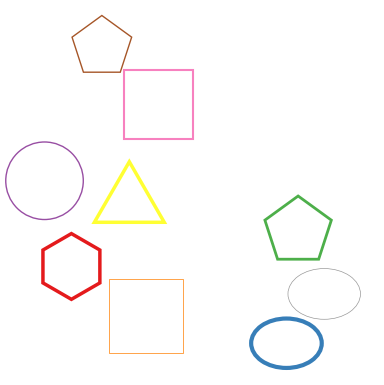[{"shape": "hexagon", "thickness": 2.5, "radius": 0.43, "center": [0.185, 0.308]}, {"shape": "oval", "thickness": 3, "radius": 0.46, "center": [0.744, 0.108]}, {"shape": "pentagon", "thickness": 2, "radius": 0.45, "center": [0.774, 0.4]}, {"shape": "circle", "thickness": 1, "radius": 0.5, "center": [0.116, 0.531]}, {"shape": "square", "thickness": 0.5, "radius": 0.48, "center": [0.379, 0.179]}, {"shape": "triangle", "thickness": 2.5, "radius": 0.52, "center": [0.336, 0.475]}, {"shape": "pentagon", "thickness": 1, "radius": 0.41, "center": [0.265, 0.878]}, {"shape": "square", "thickness": 1.5, "radius": 0.45, "center": [0.411, 0.729]}, {"shape": "oval", "thickness": 0.5, "radius": 0.47, "center": [0.842, 0.237]}]